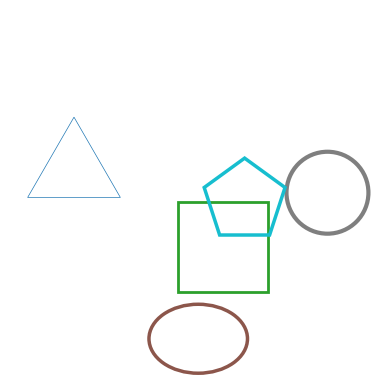[{"shape": "triangle", "thickness": 0.5, "radius": 0.7, "center": [0.192, 0.557]}, {"shape": "square", "thickness": 2, "radius": 0.58, "center": [0.579, 0.36]}, {"shape": "oval", "thickness": 2.5, "radius": 0.64, "center": [0.515, 0.12]}, {"shape": "circle", "thickness": 3, "radius": 0.53, "center": [0.851, 0.499]}, {"shape": "pentagon", "thickness": 2.5, "radius": 0.55, "center": [0.635, 0.479]}]